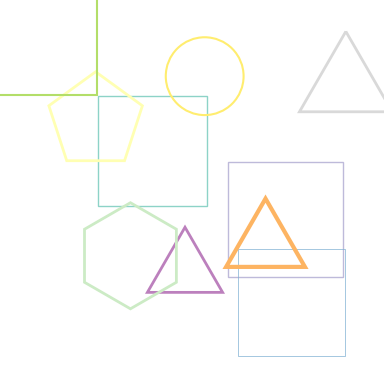[{"shape": "square", "thickness": 1, "radius": 0.71, "center": [0.397, 0.608]}, {"shape": "pentagon", "thickness": 2, "radius": 0.64, "center": [0.248, 0.686]}, {"shape": "square", "thickness": 1, "radius": 0.75, "center": [0.742, 0.429]}, {"shape": "square", "thickness": 0.5, "radius": 0.7, "center": [0.757, 0.214]}, {"shape": "triangle", "thickness": 3, "radius": 0.59, "center": [0.69, 0.366]}, {"shape": "square", "thickness": 1.5, "radius": 0.68, "center": [0.117, 0.89]}, {"shape": "triangle", "thickness": 2, "radius": 0.7, "center": [0.898, 0.779]}, {"shape": "triangle", "thickness": 2, "radius": 0.56, "center": [0.481, 0.297]}, {"shape": "hexagon", "thickness": 2, "radius": 0.69, "center": [0.339, 0.336]}, {"shape": "circle", "thickness": 1.5, "radius": 0.51, "center": [0.532, 0.802]}]